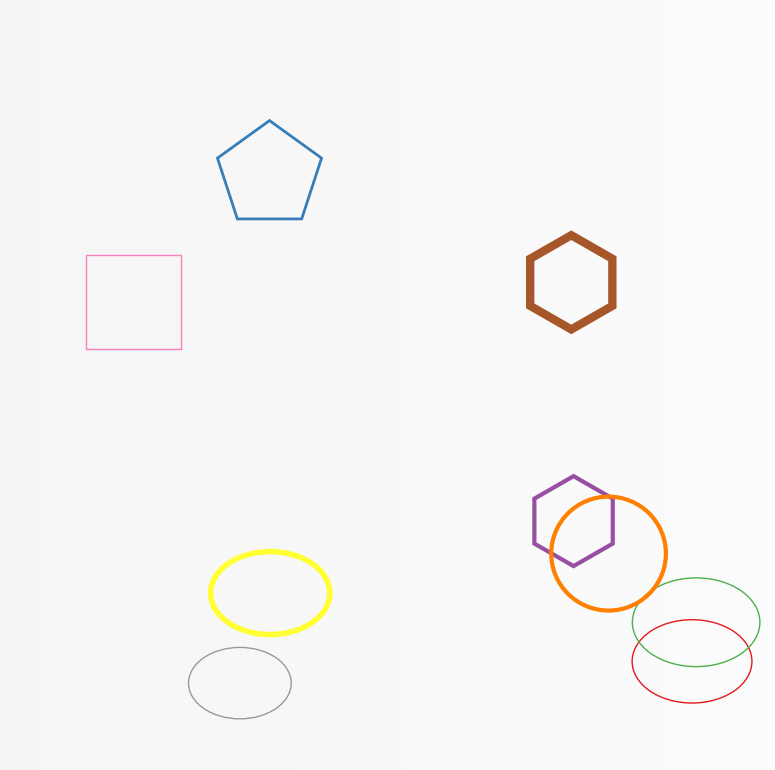[{"shape": "oval", "thickness": 0.5, "radius": 0.39, "center": [0.893, 0.141]}, {"shape": "pentagon", "thickness": 1, "radius": 0.35, "center": [0.348, 0.773]}, {"shape": "oval", "thickness": 0.5, "radius": 0.41, "center": [0.898, 0.192]}, {"shape": "hexagon", "thickness": 1.5, "radius": 0.29, "center": [0.74, 0.323]}, {"shape": "circle", "thickness": 1.5, "radius": 0.37, "center": [0.785, 0.281]}, {"shape": "oval", "thickness": 2, "radius": 0.38, "center": [0.349, 0.23]}, {"shape": "hexagon", "thickness": 3, "radius": 0.31, "center": [0.737, 0.633]}, {"shape": "square", "thickness": 0.5, "radius": 0.3, "center": [0.172, 0.608]}, {"shape": "oval", "thickness": 0.5, "radius": 0.33, "center": [0.31, 0.113]}]